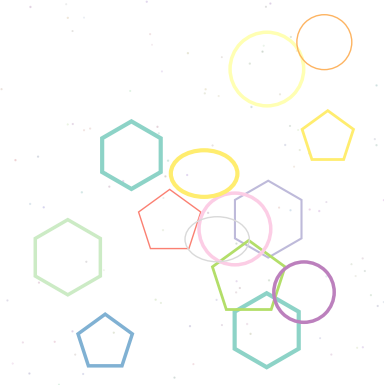[{"shape": "hexagon", "thickness": 3, "radius": 0.48, "center": [0.693, 0.142]}, {"shape": "hexagon", "thickness": 3, "radius": 0.44, "center": [0.341, 0.597]}, {"shape": "circle", "thickness": 2.5, "radius": 0.48, "center": [0.693, 0.821]}, {"shape": "hexagon", "thickness": 1.5, "radius": 0.5, "center": [0.697, 0.431]}, {"shape": "pentagon", "thickness": 1, "radius": 0.42, "center": [0.441, 0.423]}, {"shape": "pentagon", "thickness": 2.5, "radius": 0.37, "center": [0.273, 0.11]}, {"shape": "circle", "thickness": 1, "radius": 0.36, "center": [0.842, 0.89]}, {"shape": "pentagon", "thickness": 2, "radius": 0.5, "center": [0.646, 0.276]}, {"shape": "circle", "thickness": 2.5, "radius": 0.47, "center": [0.61, 0.405]}, {"shape": "oval", "thickness": 1, "radius": 0.42, "center": [0.564, 0.379]}, {"shape": "circle", "thickness": 2.5, "radius": 0.39, "center": [0.79, 0.241]}, {"shape": "hexagon", "thickness": 2.5, "radius": 0.49, "center": [0.176, 0.332]}, {"shape": "pentagon", "thickness": 2, "radius": 0.35, "center": [0.851, 0.642]}, {"shape": "oval", "thickness": 3, "radius": 0.43, "center": [0.53, 0.549]}]